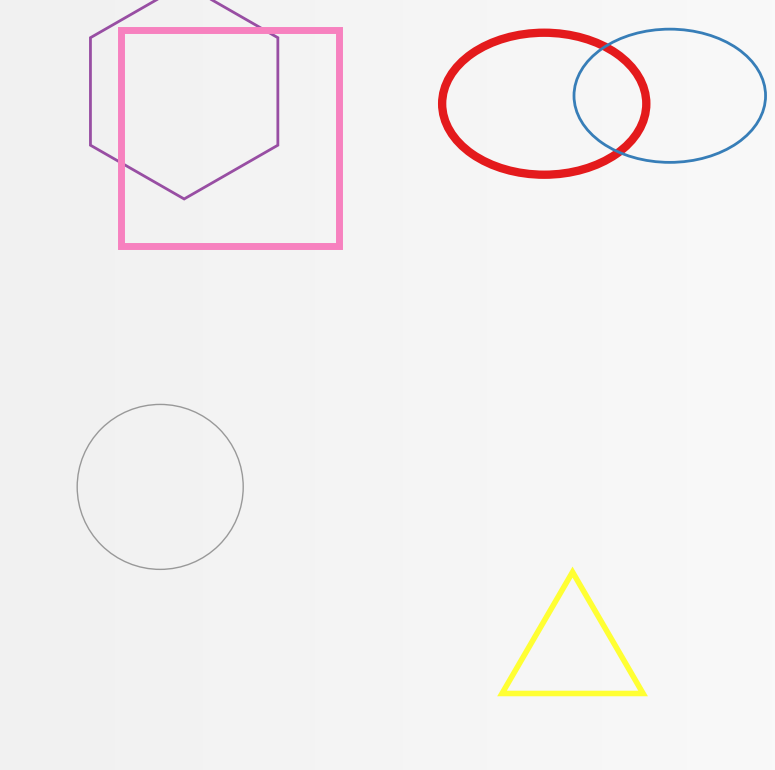[{"shape": "oval", "thickness": 3, "radius": 0.66, "center": [0.702, 0.865]}, {"shape": "oval", "thickness": 1, "radius": 0.62, "center": [0.864, 0.876]}, {"shape": "hexagon", "thickness": 1, "radius": 0.7, "center": [0.238, 0.881]}, {"shape": "triangle", "thickness": 2, "radius": 0.53, "center": [0.739, 0.152]}, {"shape": "square", "thickness": 2.5, "radius": 0.7, "center": [0.297, 0.82]}, {"shape": "circle", "thickness": 0.5, "radius": 0.54, "center": [0.207, 0.368]}]